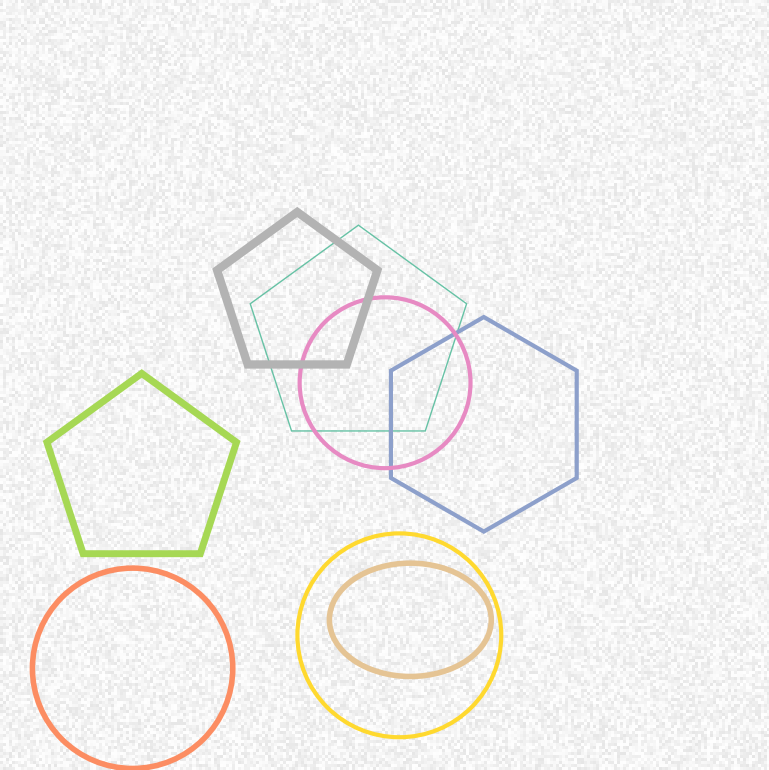[{"shape": "pentagon", "thickness": 0.5, "radius": 0.74, "center": [0.465, 0.56]}, {"shape": "circle", "thickness": 2, "radius": 0.65, "center": [0.172, 0.132]}, {"shape": "hexagon", "thickness": 1.5, "radius": 0.7, "center": [0.628, 0.449]}, {"shape": "circle", "thickness": 1.5, "radius": 0.55, "center": [0.5, 0.503]}, {"shape": "pentagon", "thickness": 2.5, "radius": 0.65, "center": [0.184, 0.386]}, {"shape": "circle", "thickness": 1.5, "radius": 0.66, "center": [0.519, 0.175]}, {"shape": "oval", "thickness": 2, "radius": 0.53, "center": [0.533, 0.195]}, {"shape": "pentagon", "thickness": 3, "radius": 0.55, "center": [0.386, 0.615]}]